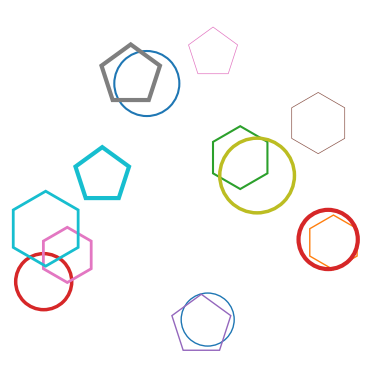[{"shape": "circle", "thickness": 1, "radius": 0.34, "center": [0.539, 0.17]}, {"shape": "circle", "thickness": 1.5, "radius": 0.42, "center": [0.381, 0.783]}, {"shape": "hexagon", "thickness": 1, "radius": 0.35, "center": [0.866, 0.37]}, {"shape": "hexagon", "thickness": 1.5, "radius": 0.41, "center": [0.624, 0.591]}, {"shape": "circle", "thickness": 2.5, "radius": 0.36, "center": [0.114, 0.268]}, {"shape": "circle", "thickness": 3, "radius": 0.38, "center": [0.852, 0.378]}, {"shape": "pentagon", "thickness": 1, "radius": 0.4, "center": [0.523, 0.155]}, {"shape": "hexagon", "thickness": 0.5, "radius": 0.4, "center": [0.827, 0.68]}, {"shape": "pentagon", "thickness": 0.5, "radius": 0.34, "center": [0.553, 0.863]}, {"shape": "hexagon", "thickness": 2, "radius": 0.36, "center": [0.175, 0.338]}, {"shape": "pentagon", "thickness": 3, "radius": 0.4, "center": [0.34, 0.805]}, {"shape": "circle", "thickness": 2.5, "radius": 0.49, "center": [0.668, 0.544]}, {"shape": "pentagon", "thickness": 3, "radius": 0.37, "center": [0.266, 0.545]}, {"shape": "hexagon", "thickness": 2, "radius": 0.49, "center": [0.119, 0.406]}]